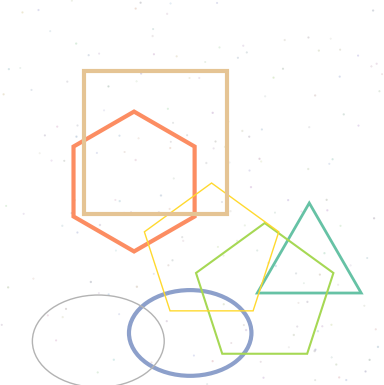[{"shape": "triangle", "thickness": 2, "radius": 0.78, "center": [0.803, 0.317]}, {"shape": "hexagon", "thickness": 3, "radius": 0.91, "center": [0.348, 0.529]}, {"shape": "oval", "thickness": 3, "radius": 0.8, "center": [0.494, 0.135]}, {"shape": "pentagon", "thickness": 1.5, "radius": 0.94, "center": [0.688, 0.233]}, {"shape": "pentagon", "thickness": 1, "radius": 0.92, "center": [0.55, 0.341]}, {"shape": "square", "thickness": 3, "radius": 0.93, "center": [0.405, 0.63]}, {"shape": "oval", "thickness": 1, "radius": 0.86, "center": [0.255, 0.114]}]